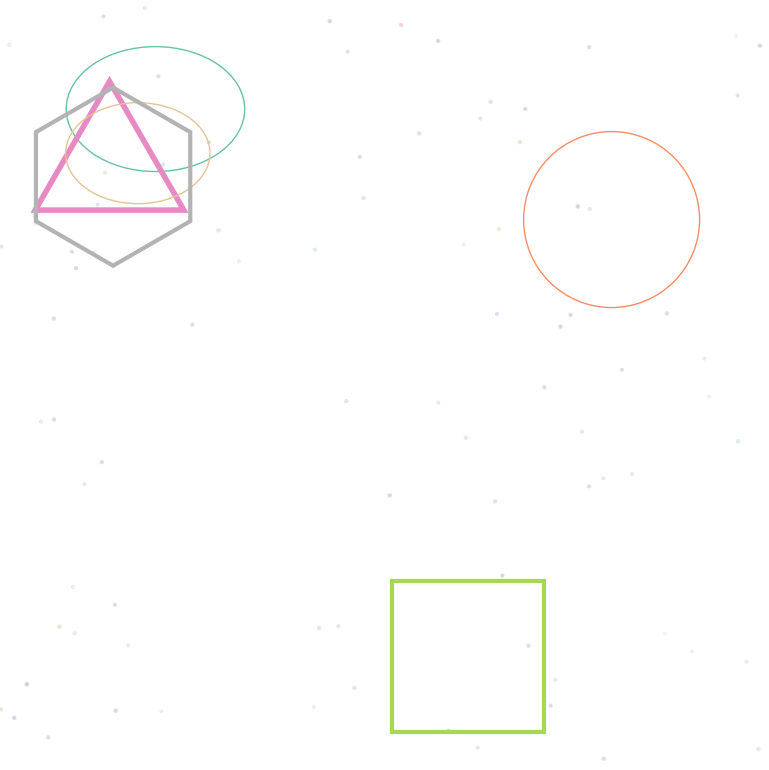[{"shape": "oval", "thickness": 0.5, "radius": 0.58, "center": [0.202, 0.858]}, {"shape": "circle", "thickness": 0.5, "radius": 0.57, "center": [0.794, 0.715]}, {"shape": "triangle", "thickness": 2, "radius": 0.56, "center": [0.142, 0.783]}, {"shape": "square", "thickness": 1.5, "radius": 0.49, "center": [0.608, 0.147]}, {"shape": "oval", "thickness": 0.5, "radius": 0.47, "center": [0.179, 0.801]}, {"shape": "hexagon", "thickness": 1.5, "radius": 0.58, "center": [0.147, 0.771]}]